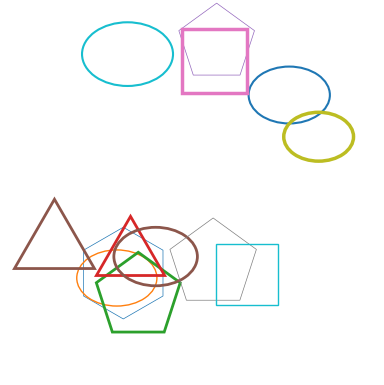[{"shape": "hexagon", "thickness": 0.5, "radius": 0.6, "center": [0.32, 0.291]}, {"shape": "oval", "thickness": 1.5, "radius": 0.53, "center": [0.751, 0.753]}, {"shape": "oval", "thickness": 1, "radius": 0.52, "center": [0.303, 0.278]}, {"shape": "pentagon", "thickness": 2, "radius": 0.57, "center": [0.359, 0.23]}, {"shape": "triangle", "thickness": 2, "radius": 0.51, "center": [0.339, 0.336]}, {"shape": "pentagon", "thickness": 0.5, "radius": 0.52, "center": [0.563, 0.889]}, {"shape": "oval", "thickness": 2, "radius": 0.54, "center": [0.404, 0.334]}, {"shape": "triangle", "thickness": 2, "radius": 0.6, "center": [0.141, 0.362]}, {"shape": "square", "thickness": 2.5, "radius": 0.42, "center": [0.557, 0.841]}, {"shape": "pentagon", "thickness": 0.5, "radius": 0.59, "center": [0.554, 0.316]}, {"shape": "oval", "thickness": 2.5, "radius": 0.45, "center": [0.828, 0.645]}, {"shape": "oval", "thickness": 1.5, "radius": 0.59, "center": [0.331, 0.859]}, {"shape": "square", "thickness": 1, "radius": 0.4, "center": [0.641, 0.287]}]